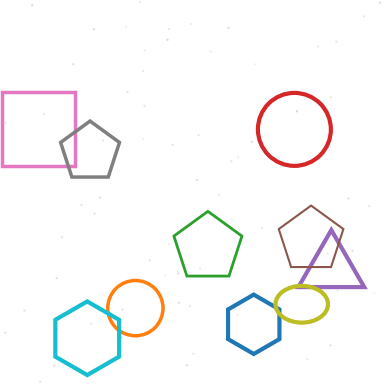[{"shape": "hexagon", "thickness": 3, "radius": 0.39, "center": [0.659, 0.158]}, {"shape": "circle", "thickness": 2.5, "radius": 0.36, "center": [0.352, 0.2]}, {"shape": "pentagon", "thickness": 2, "radius": 0.46, "center": [0.54, 0.358]}, {"shape": "circle", "thickness": 3, "radius": 0.47, "center": [0.765, 0.664]}, {"shape": "triangle", "thickness": 3, "radius": 0.49, "center": [0.861, 0.304]}, {"shape": "pentagon", "thickness": 1.5, "radius": 0.44, "center": [0.808, 0.378]}, {"shape": "square", "thickness": 2.5, "radius": 0.48, "center": [0.1, 0.665]}, {"shape": "pentagon", "thickness": 2.5, "radius": 0.4, "center": [0.234, 0.605]}, {"shape": "oval", "thickness": 3, "radius": 0.34, "center": [0.784, 0.21]}, {"shape": "hexagon", "thickness": 3, "radius": 0.48, "center": [0.227, 0.121]}]